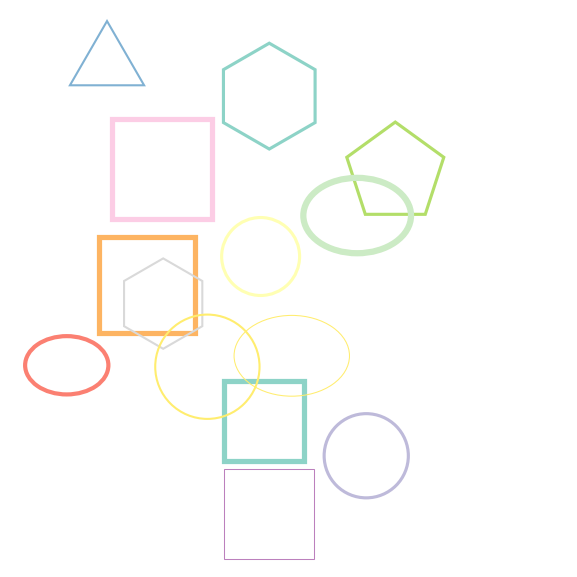[{"shape": "square", "thickness": 2.5, "radius": 0.35, "center": [0.457, 0.27]}, {"shape": "hexagon", "thickness": 1.5, "radius": 0.46, "center": [0.466, 0.833]}, {"shape": "circle", "thickness": 1.5, "radius": 0.34, "center": [0.451, 0.555]}, {"shape": "circle", "thickness": 1.5, "radius": 0.36, "center": [0.634, 0.21]}, {"shape": "oval", "thickness": 2, "radius": 0.36, "center": [0.116, 0.367]}, {"shape": "triangle", "thickness": 1, "radius": 0.37, "center": [0.185, 0.889]}, {"shape": "square", "thickness": 2.5, "radius": 0.41, "center": [0.254, 0.505]}, {"shape": "pentagon", "thickness": 1.5, "radius": 0.44, "center": [0.684, 0.699]}, {"shape": "square", "thickness": 2.5, "radius": 0.43, "center": [0.281, 0.707]}, {"shape": "hexagon", "thickness": 1, "radius": 0.39, "center": [0.283, 0.473]}, {"shape": "square", "thickness": 0.5, "radius": 0.39, "center": [0.466, 0.109]}, {"shape": "oval", "thickness": 3, "radius": 0.47, "center": [0.618, 0.626]}, {"shape": "oval", "thickness": 0.5, "radius": 0.5, "center": [0.505, 0.383]}, {"shape": "circle", "thickness": 1, "radius": 0.45, "center": [0.359, 0.364]}]